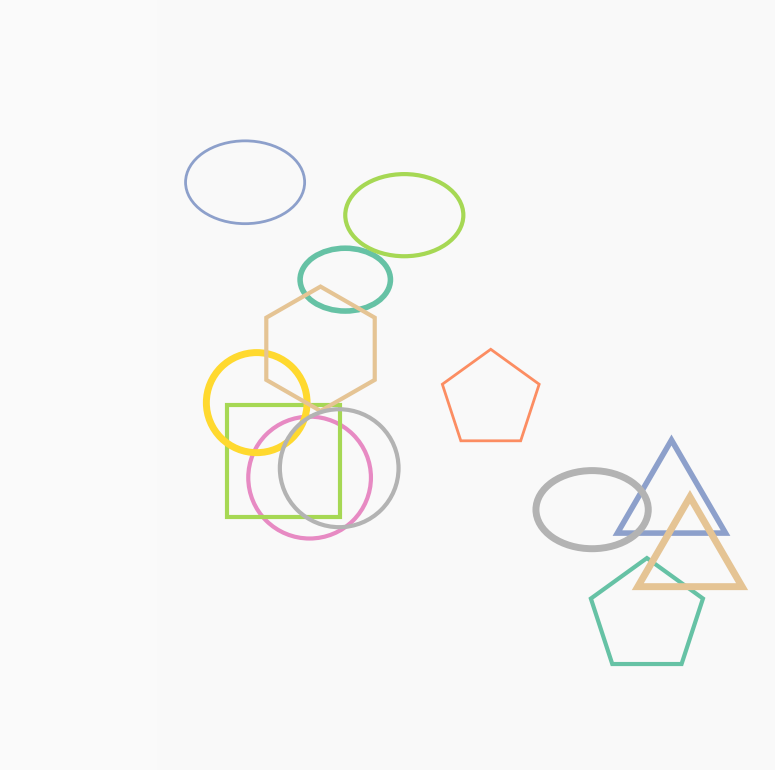[{"shape": "oval", "thickness": 2, "radius": 0.29, "center": [0.445, 0.637]}, {"shape": "pentagon", "thickness": 1.5, "radius": 0.38, "center": [0.835, 0.199]}, {"shape": "pentagon", "thickness": 1, "radius": 0.33, "center": [0.633, 0.481]}, {"shape": "triangle", "thickness": 2, "radius": 0.4, "center": [0.866, 0.348]}, {"shape": "oval", "thickness": 1, "radius": 0.38, "center": [0.316, 0.763]}, {"shape": "circle", "thickness": 1.5, "radius": 0.4, "center": [0.399, 0.38]}, {"shape": "oval", "thickness": 1.5, "radius": 0.38, "center": [0.522, 0.721]}, {"shape": "square", "thickness": 1.5, "radius": 0.36, "center": [0.366, 0.401]}, {"shape": "circle", "thickness": 2.5, "radius": 0.32, "center": [0.331, 0.477]}, {"shape": "triangle", "thickness": 2.5, "radius": 0.39, "center": [0.89, 0.277]}, {"shape": "hexagon", "thickness": 1.5, "radius": 0.4, "center": [0.414, 0.547]}, {"shape": "oval", "thickness": 2.5, "radius": 0.36, "center": [0.764, 0.338]}, {"shape": "circle", "thickness": 1.5, "radius": 0.38, "center": [0.438, 0.392]}]